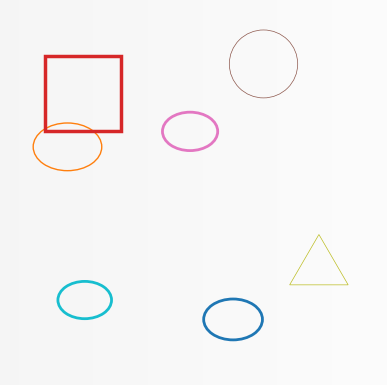[{"shape": "oval", "thickness": 2, "radius": 0.38, "center": [0.601, 0.17]}, {"shape": "oval", "thickness": 1, "radius": 0.44, "center": [0.174, 0.619]}, {"shape": "square", "thickness": 2.5, "radius": 0.49, "center": [0.214, 0.757]}, {"shape": "circle", "thickness": 0.5, "radius": 0.44, "center": [0.68, 0.834]}, {"shape": "oval", "thickness": 2, "radius": 0.36, "center": [0.491, 0.659]}, {"shape": "triangle", "thickness": 0.5, "radius": 0.44, "center": [0.823, 0.304]}, {"shape": "oval", "thickness": 2, "radius": 0.35, "center": [0.219, 0.221]}]